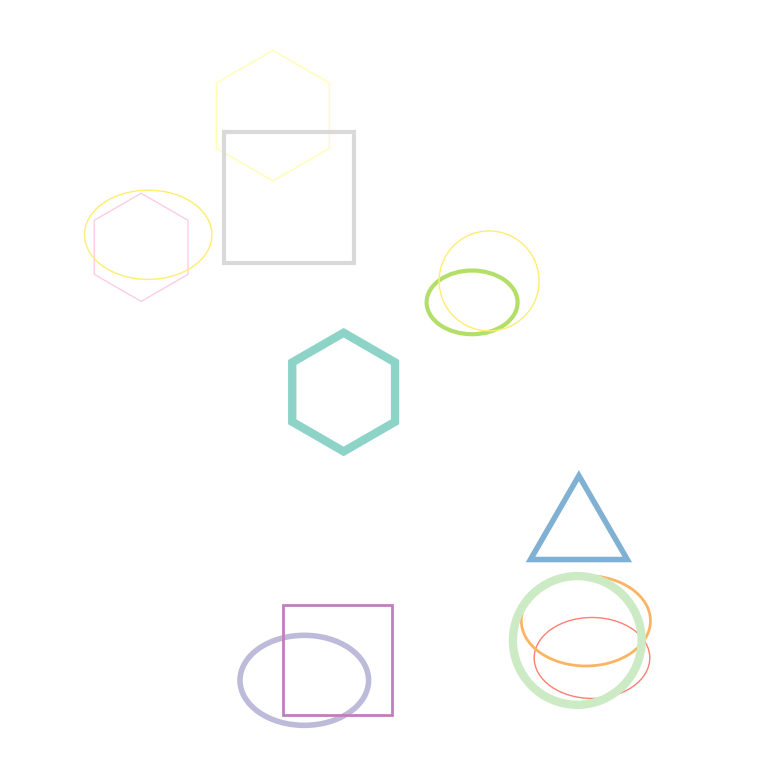[{"shape": "hexagon", "thickness": 3, "radius": 0.39, "center": [0.446, 0.491]}, {"shape": "hexagon", "thickness": 0.5, "radius": 0.42, "center": [0.354, 0.85]}, {"shape": "oval", "thickness": 2, "radius": 0.42, "center": [0.395, 0.116]}, {"shape": "oval", "thickness": 0.5, "radius": 0.38, "center": [0.769, 0.146]}, {"shape": "triangle", "thickness": 2, "radius": 0.36, "center": [0.752, 0.31]}, {"shape": "oval", "thickness": 1, "radius": 0.42, "center": [0.761, 0.194]}, {"shape": "oval", "thickness": 1.5, "radius": 0.3, "center": [0.613, 0.607]}, {"shape": "hexagon", "thickness": 0.5, "radius": 0.35, "center": [0.183, 0.679]}, {"shape": "square", "thickness": 1.5, "radius": 0.42, "center": [0.375, 0.743]}, {"shape": "square", "thickness": 1, "radius": 0.36, "center": [0.439, 0.143]}, {"shape": "circle", "thickness": 3, "radius": 0.42, "center": [0.75, 0.168]}, {"shape": "oval", "thickness": 0.5, "radius": 0.41, "center": [0.192, 0.695]}, {"shape": "circle", "thickness": 0.5, "radius": 0.32, "center": [0.635, 0.635]}]